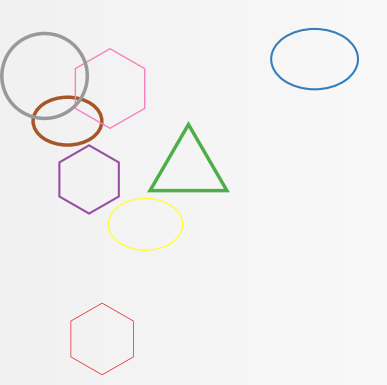[{"shape": "hexagon", "thickness": 0.5, "radius": 0.47, "center": [0.264, 0.12]}, {"shape": "oval", "thickness": 1.5, "radius": 0.56, "center": [0.812, 0.846]}, {"shape": "triangle", "thickness": 2.5, "radius": 0.57, "center": [0.486, 0.562]}, {"shape": "hexagon", "thickness": 1.5, "radius": 0.44, "center": [0.23, 0.534]}, {"shape": "oval", "thickness": 1, "radius": 0.48, "center": [0.375, 0.417]}, {"shape": "oval", "thickness": 2.5, "radius": 0.44, "center": [0.174, 0.685]}, {"shape": "hexagon", "thickness": 1, "radius": 0.52, "center": [0.284, 0.77]}, {"shape": "circle", "thickness": 2.5, "radius": 0.55, "center": [0.115, 0.803]}]